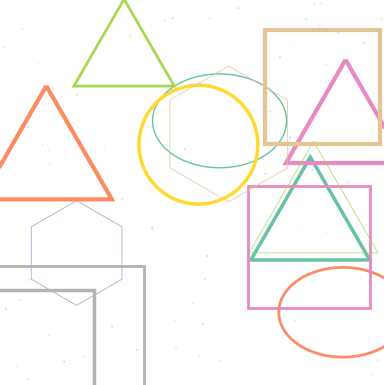[{"shape": "oval", "thickness": 1, "radius": 0.87, "center": [0.57, 0.686]}, {"shape": "triangle", "thickness": 2.5, "radius": 0.89, "center": [0.806, 0.414]}, {"shape": "triangle", "thickness": 3, "radius": 0.98, "center": [0.12, 0.58]}, {"shape": "oval", "thickness": 2, "radius": 0.83, "center": [0.891, 0.189]}, {"shape": "hexagon", "thickness": 0.5, "radius": 0.68, "center": [0.199, 0.343]}, {"shape": "square", "thickness": 2, "radius": 0.79, "center": [0.802, 0.359]}, {"shape": "triangle", "thickness": 3, "radius": 0.89, "center": [0.898, 0.666]}, {"shape": "triangle", "thickness": 0.5, "radius": 0.97, "center": [0.814, 0.44]}, {"shape": "triangle", "thickness": 2, "radius": 0.75, "center": [0.322, 0.852]}, {"shape": "circle", "thickness": 2.5, "radius": 0.77, "center": [0.515, 0.624]}, {"shape": "square", "thickness": 3, "radius": 0.74, "center": [0.838, 0.774]}, {"shape": "hexagon", "thickness": 0.5, "radius": 0.88, "center": [0.594, 0.652]}, {"shape": "square", "thickness": 2.5, "radius": 0.69, "center": [0.107, 0.107]}, {"shape": "square", "thickness": 2, "radius": 0.94, "center": [0.185, 0.12]}]